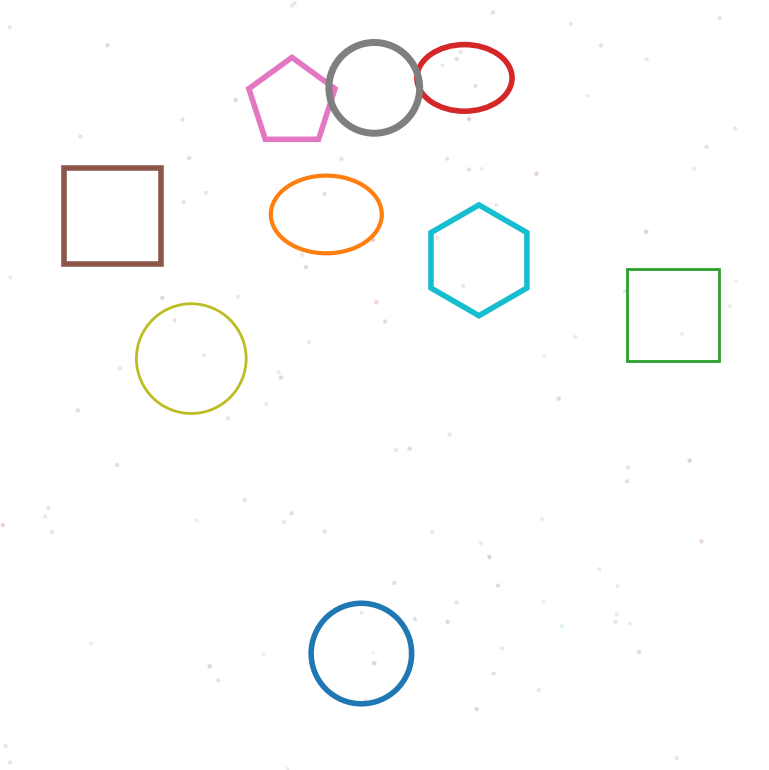[{"shape": "circle", "thickness": 2, "radius": 0.33, "center": [0.469, 0.151]}, {"shape": "oval", "thickness": 1.5, "radius": 0.36, "center": [0.424, 0.721]}, {"shape": "square", "thickness": 1, "radius": 0.3, "center": [0.874, 0.591]}, {"shape": "oval", "thickness": 2, "radius": 0.31, "center": [0.603, 0.899]}, {"shape": "square", "thickness": 2, "radius": 0.31, "center": [0.146, 0.719]}, {"shape": "pentagon", "thickness": 2, "radius": 0.29, "center": [0.379, 0.867]}, {"shape": "circle", "thickness": 2.5, "radius": 0.29, "center": [0.486, 0.886]}, {"shape": "circle", "thickness": 1, "radius": 0.36, "center": [0.248, 0.534]}, {"shape": "hexagon", "thickness": 2, "radius": 0.36, "center": [0.622, 0.662]}]